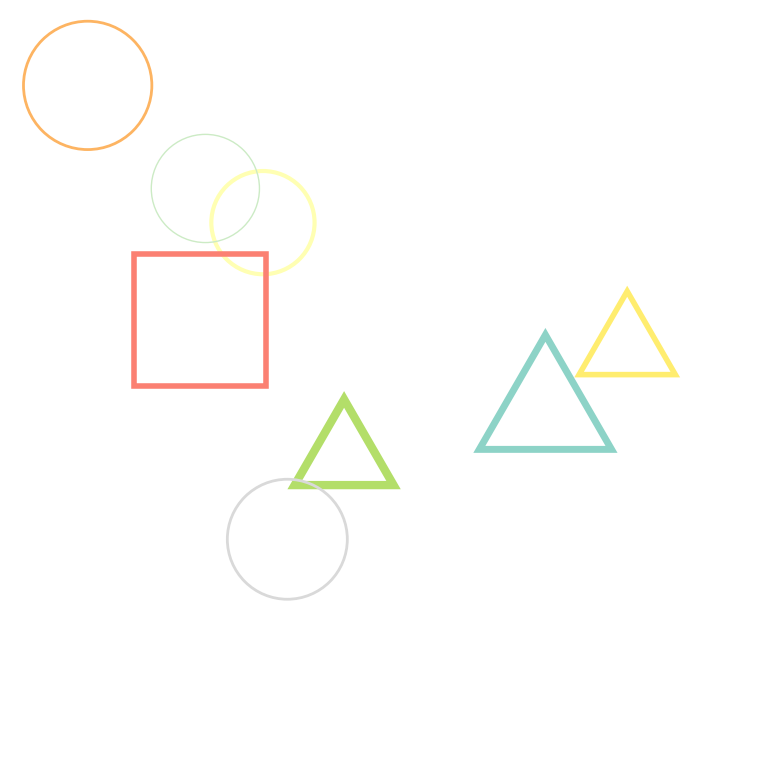[{"shape": "triangle", "thickness": 2.5, "radius": 0.5, "center": [0.708, 0.466]}, {"shape": "circle", "thickness": 1.5, "radius": 0.34, "center": [0.341, 0.711]}, {"shape": "square", "thickness": 2, "radius": 0.43, "center": [0.26, 0.585]}, {"shape": "circle", "thickness": 1, "radius": 0.42, "center": [0.114, 0.889]}, {"shape": "triangle", "thickness": 3, "radius": 0.37, "center": [0.447, 0.407]}, {"shape": "circle", "thickness": 1, "radius": 0.39, "center": [0.373, 0.3]}, {"shape": "circle", "thickness": 0.5, "radius": 0.35, "center": [0.267, 0.755]}, {"shape": "triangle", "thickness": 2, "radius": 0.36, "center": [0.815, 0.55]}]